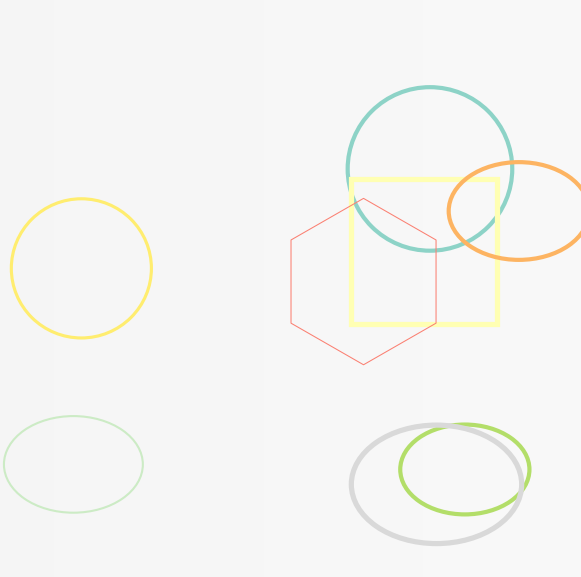[{"shape": "circle", "thickness": 2, "radius": 0.71, "center": [0.74, 0.707]}, {"shape": "square", "thickness": 2.5, "radius": 0.63, "center": [0.73, 0.563]}, {"shape": "hexagon", "thickness": 0.5, "radius": 0.72, "center": [0.625, 0.512]}, {"shape": "oval", "thickness": 2, "radius": 0.6, "center": [0.893, 0.634]}, {"shape": "oval", "thickness": 2, "radius": 0.56, "center": [0.8, 0.186]}, {"shape": "oval", "thickness": 2.5, "radius": 0.73, "center": [0.751, 0.16]}, {"shape": "oval", "thickness": 1, "radius": 0.6, "center": [0.126, 0.195]}, {"shape": "circle", "thickness": 1.5, "radius": 0.6, "center": [0.14, 0.534]}]